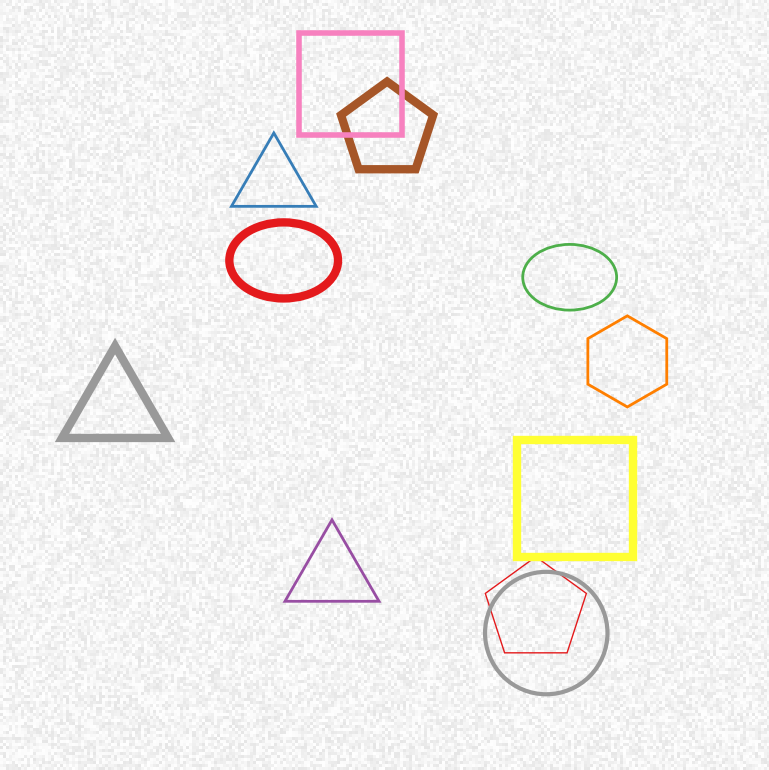[{"shape": "oval", "thickness": 3, "radius": 0.35, "center": [0.368, 0.662]}, {"shape": "pentagon", "thickness": 0.5, "radius": 0.35, "center": [0.696, 0.208]}, {"shape": "triangle", "thickness": 1, "radius": 0.32, "center": [0.356, 0.764]}, {"shape": "oval", "thickness": 1, "radius": 0.3, "center": [0.74, 0.64]}, {"shape": "triangle", "thickness": 1, "radius": 0.35, "center": [0.431, 0.254]}, {"shape": "hexagon", "thickness": 1, "radius": 0.3, "center": [0.815, 0.531]}, {"shape": "square", "thickness": 3, "radius": 0.38, "center": [0.747, 0.352]}, {"shape": "pentagon", "thickness": 3, "radius": 0.31, "center": [0.503, 0.831]}, {"shape": "square", "thickness": 2, "radius": 0.33, "center": [0.455, 0.891]}, {"shape": "circle", "thickness": 1.5, "radius": 0.4, "center": [0.709, 0.178]}, {"shape": "triangle", "thickness": 3, "radius": 0.4, "center": [0.149, 0.471]}]